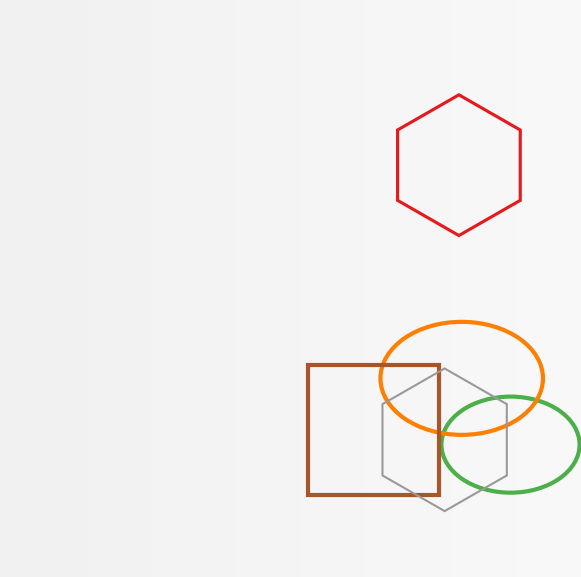[{"shape": "hexagon", "thickness": 1.5, "radius": 0.61, "center": [0.79, 0.713]}, {"shape": "oval", "thickness": 2, "radius": 0.59, "center": [0.878, 0.229]}, {"shape": "oval", "thickness": 2, "radius": 0.7, "center": [0.794, 0.344]}, {"shape": "square", "thickness": 2, "radius": 0.56, "center": [0.643, 0.255]}, {"shape": "hexagon", "thickness": 1, "radius": 0.62, "center": [0.765, 0.238]}]